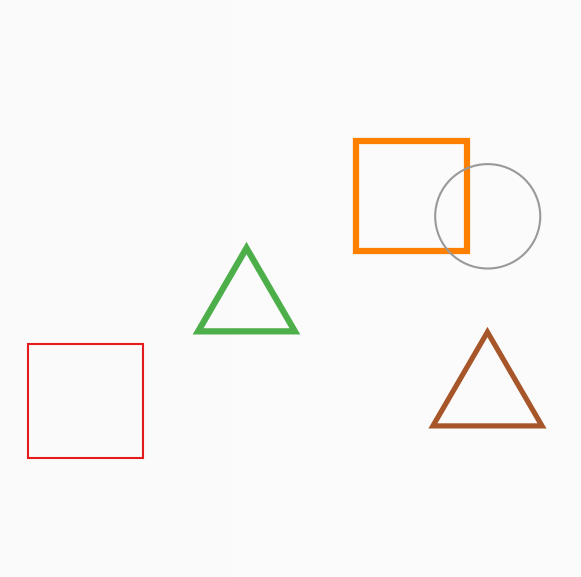[{"shape": "square", "thickness": 1, "radius": 0.49, "center": [0.147, 0.306]}, {"shape": "triangle", "thickness": 3, "radius": 0.48, "center": [0.424, 0.473]}, {"shape": "square", "thickness": 3, "radius": 0.47, "center": [0.708, 0.66]}, {"shape": "triangle", "thickness": 2.5, "radius": 0.54, "center": [0.839, 0.316]}, {"shape": "circle", "thickness": 1, "radius": 0.45, "center": [0.839, 0.625]}]